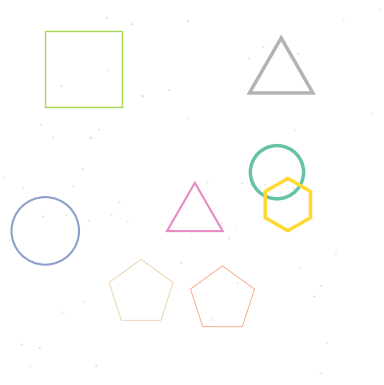[{"shape": "circle", "thickness": 2.5, "radius": 0.35, "center": [0.719, 0.553]}, {"shape": "pentagon", "thickness": 0.5, "radius": 0.44, "center": [0.578, 0.222]}, {"shape": "circle", "thickness": 1.5, "radius": 0.44, "center": [0.118, 0.4]}, {"shape": "triangle", "thickness": 1.5, "radius": 0.42, "center": [0.506, 0.442]}, {"shape": "square", "thickness": 1, "radius": 0.5, "center": [0.217, 0.82]}, {"shape": "hexagon", "thickness": 2.5, "radius": 0.34, "center": [0.748, 0.469]}, {"shape": "pentagon", "thickness": 0.5, "radius": 0.44, "center": [0.367, 0.239]}, {"shape": "triangle", "thickness": 2.5, "radius": 0.48, "center": [0.73, 0.806]}]